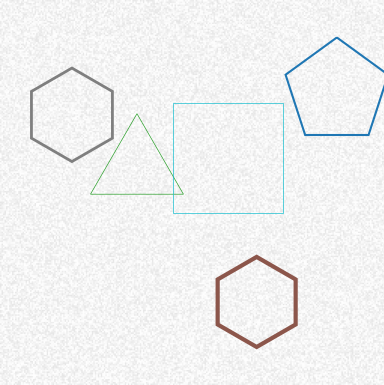[{"shape": "pentagon", "thickness": 1.5, "radius": 0.7, "center": [0.875, 0.763]}, {"shape": "triangle", "thickness": 0.5, "radius": 0.7, "center": [0.356, 0.565]}, {"shape": "hexagon", "thickness": 3, "radius": 0.58, "center": [0.667, 0.216]}, {"shape": "hexagon", "thickness": 2, "radius": 0.61, "center": [0.187, 0.702]}, {"shape": "square", "thickness": 0.5, "radius": 0.71, "center": [0.591, 0.589]}]